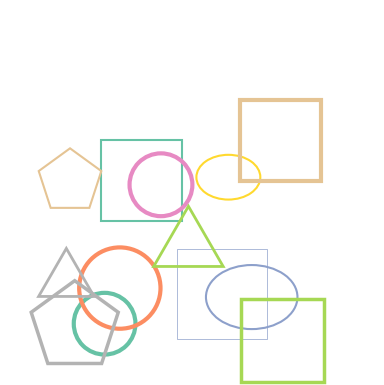[{"shape": "square", "thickness": 1.5, "radius": 0.53, "center": [0.368, 0.532]}, {"shape": "circle", "thickness": 3, "radius": 0.4, "center": [0.272, 0.159]}, {"shape": "circle", "thickness": 3, "radius": 0.53, "center": [0.311, 0.252]}, {"shape": "square", "thickness": 0.5, "radius": 0.58, "center": [0.577, 0.237]}, {"shape": "oval", "thickness": 1.5, "radius": 0.59, "center": [0.654, 0.228]}, {"shape": "circle", "thickness": 3, "radius": 0.41, "center": [0.418, 0.52]}, {"shape": "triangle", "thickness": 2, "radius": 0.52, "center": [0.489, 0.36]}, {"shape": "square", "thickness": 2.5, "radius": 0.54, "center": [0.733, 0.116]}, {"shape": "oval", "thickness": 1.5, "radius": 0.42, "center": [0.593, 0.54]}, {"shape": "pentagon", "thickness": 1.5, "radius": 0.43, "center": [0.182, 0.529]}, {"shape": "square", "thickness": 3, "radius": 0.53, "center": [0.729, 0.634]}, {"shape": "triangle", "thickness": 2, "radius": 0.42, "center": [0.172, 0.272]}, {"shape": "pentagon", "thickness": 2.5, "radius": 0.59, "center": [0.194, 0.152]}]